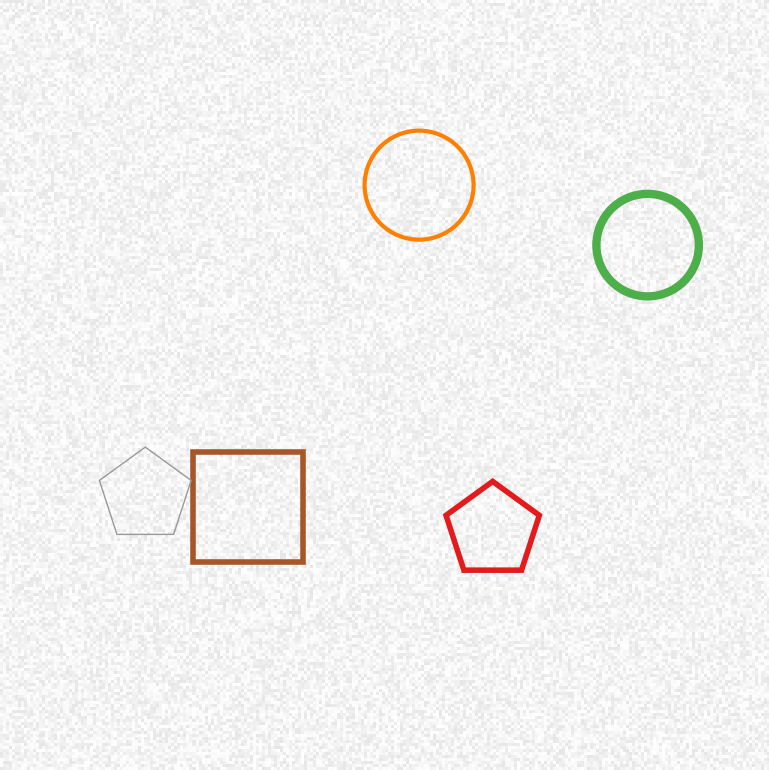[{"shape": "pentagon", "thickness": 2, "radius": 0.32, "center": [0.64, 0.311]}, {"shape": "circle", "thickness": 3, "radius": 0.33, "center": [0.841, 0.682]}, {"shape": "circle", "thickness": 1.5, "radius": 0.35, "center": [0.544, 0.76]}, {"shape": "square", "thickness": 2, "radius": 0.36, "center": [0.322, 0.342]}, {"shape": "pentagon", "thickness": 0.5, "radius": 0.31, "center": [0.189, 0.357]}]